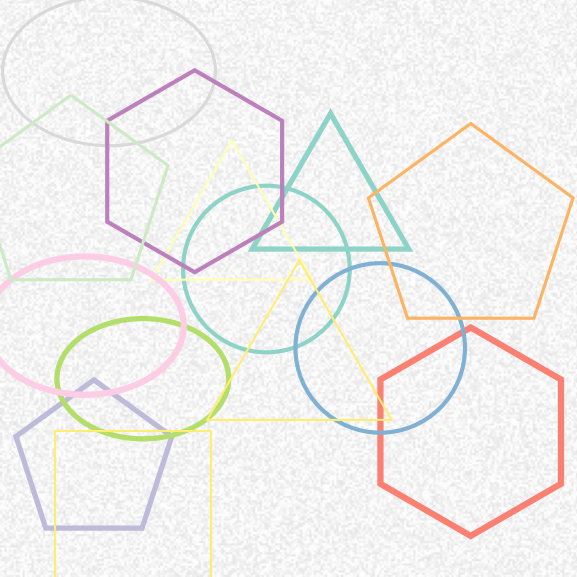[{"shape": "circle", "thickness": 2, "radius": 0.72, "center": [0.461, 0.533]}, {"shape": "triangle", "thickness": 2.5, "radius": 0.78, "center": [0.572, 0.646]}, {"shape": "triangle", "thickness": 1, "radius": 0.8, "center": [0.401, 0.595]}, {"shape": "pentagon", "thickness": 2.5, "radius": 0.71, "center": [0.163, 0.199]}, {"shape": "hexagon", "thickness": 3, "radius": 0.9, "center": [0.815, 0.252]}, {"shape": "circle", "thickness": 2, "radius": 0.73, "center": [0.658, 0.397]}, {"shape": "pentagon", "thickness": 1.5, "radius": 0.93, "center": [0.815, 0.599]}, {"shape": "oval", "thickness": 2.5, "radius": 0.74, "center": [0.247, 0.343]}, {"shape": "oval", "thickness": 3, "radius": 0.86, "center": [0.147, 0.435]}, {"shape": "oval", "thickness": 1.5, "radius": 0.92, "center": [0.189, 0.876]}, {"shape": "hexagon", "thickness": 2, "radius": 0.87, "center": [0.337, 0.703]}, {"shape": "pentagon", "thickness": 1.5, "radius": 0.88, "center": [0.123, 0.658]}, {"shape": "triangle", "thickness": 1, "radius": 0.92, "center": [0.518, 0.364]}, {"shape": "square", "thickness": 1, "radius": 0.67, "center": [0.23, 0.118]}]